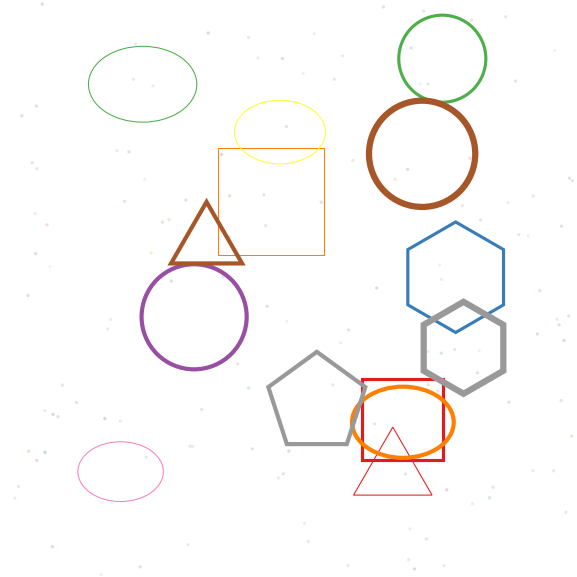[{"shape": "triangle", "thickness": 0.5, "radius": 0.39, "center": [0.68, 0.181]}, {"shape": "square", "thickness": 1.5, "radius": 0.35, "center": [0.697, 0.273]}, {"shape": "hexagon", "thickness": 1.5, "radius": 0.48, "center": [0.789, 0.519]}, {"shape": "circle", "thickness": 1.5, "radius": 0.38, "center": [0.766, 0.897]}, {"shape": "oval", "thickness": 0.5, "radius": 0.47, "center": [0.247, 0.853]}, {"shape": "circle", "thickness": 2, "radius": 0.46, "center": [0.336, 0.451]}, {"shape": "oval", "thickness": 2, "radius": 0.44, "center": [0.698, 0.268]}, {"shape": "square", "thickness": 0.5, "radius": 0.46, "center": [0.469, 0.65]}, {"shape": "oval", "thickness": 0.5, "radius": 0.39, "center": [0.485, 0.77]}, {"shape": "circle", "thickness": 3, "radius": 0.46, "center": [0.731, 0.733]}, {"shape": "triangle", "thickness": 2, "radius": 0.36, "center": [0.358, 0.578]}, {"shape": "oval", "thickness": 0.5, "radius": 0.37, "center": [0.209, 0.182]}, {"shape": "hexagon", "thickness": 3, "radius": 0.4, "center": [0.803, 0.397]}, {"shape": "pentagon", "thickness": 2, "radius": 0.44, "center": [0.549, 0.302]}]